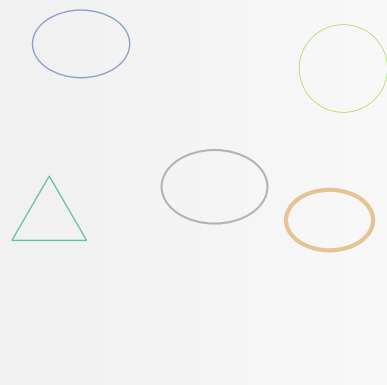[{"shape": "triangle", "thickness": 1, "radius": 0.56, "center": [0.127, 0.431]}, {"shape": "oval", "thickness": 1, "radius": 0.63, "center": [0.209, 0.886]}, {"shape": "circle", "thickness": 0.5, "radius": 0.57, "center": [0.886, 0.822]}, {"shape": "oval", "thickness": 3, "radius": 0.56, "center": [0.85, 0.428]}, {"shape": "oval", "thickness": 1.5, "radius": 0.68, "center": [0.554, 0.515]}]